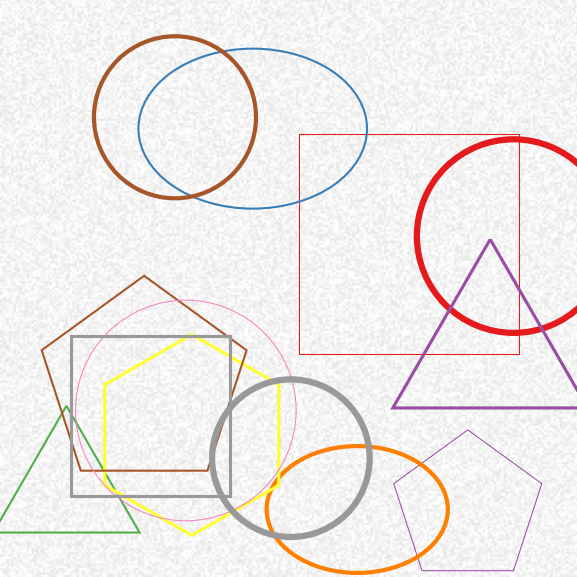[{"shape": "square", "thickness": 0.5, "radius": 0.95, "center": [0.709, 0.576]}, {"shape": "circle", "thickness": 3, "radius": 0.84, "center": [0.889, 0.59]}, {"shape": "oval", "thickness": 1, "radius": 0.99, "center": [0.438, 0.776]}, {"shape": "triangle", "thickness": 1, "radius": 0.73, "center": [0.115, 0.15]}, {"shape": "triangle", "thickness": 1.5, "radius": 0.97, "center": [0.849, 0.39]}, {"shape": "pentagon", "thickness": 0.5, "radius": 0.67, "center": [0.81, 0.12]}, {"shape": "oval", "thickness": 2, "radius": 0.78, "center": [0.619, 0.117]}, {"shape": "hexagon", "thickness": 1.5, "radius": 0.87, "center": [0.332, 0.246]}, {"shape": "circle", "thickness": 2, "radius": 0.7, "center": [0.303, 0.796]}, {"shape": "pentagon", "thickness": 1, "radius": 0.93, "center": [0.25, 0.335]}, {"shape": "circle", "thickness": 0.5, "radius": 0.96, "center": [0.322, 0.288]}, {"shape": "circle", "thickness": 3, "radius": 0.68, "center": [0.504, 0.206]}, {"shape": "square", "thickness": 1.5, "radius": 0.69, "center": [0.26, 0.279]}]